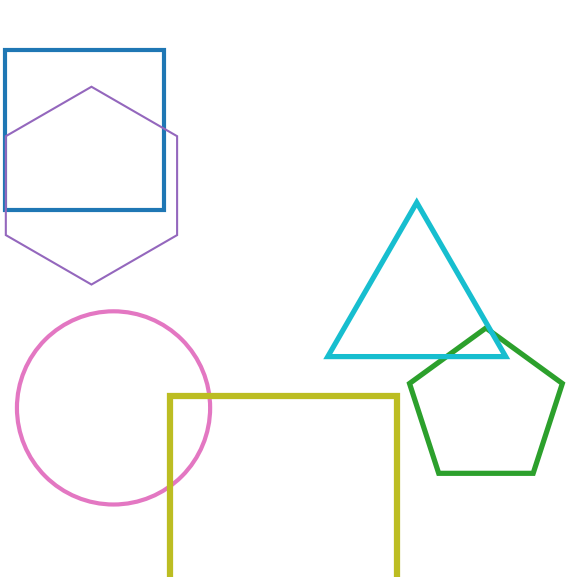[{"shape": "square", "thickness": 2, "radius": 0.69, "center": [0.146, 0.774]}, {"shape": "pentagon", "thickness": 2.5, "radius": 0.7, "center": [0.841, 0.292]}, {"shape": "hexagon", "thickness": 1, "radius": 0.86, "center": [0.158, 0.678]}, {"shape": "circle", "thickness": 2, "radius": 0.84, "center": [0.197, 0.293]}, {"shape": "square", "thickness": 3, "radius": 0.99, "center": [0.491, 0.117]}, {"shape": "triangle", "thickness": 2.5, "radius": 0.89, "center": [0.722, 0.471]}]